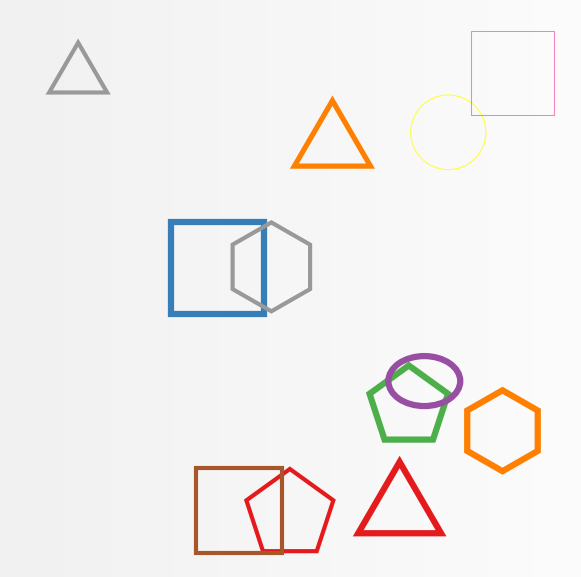[{"shape": "triangle", "thickness": 3, "radius": 0.41, "center": [0.688, 0.117]}, {"shape": "pentagon", "thickness": 2, "radius": 0.39, "center": [0.499, 0.108]}, {"shape": "square", "thickness": 3, "radius": 0.4, "center": [0.374, 0.535]}, {"shape": "pentagon", "thickness": 3, "radius": 0.35, "center": [0.703, 0.295]}, {"shape": "oval", "thickness": 3, "radius": 0.31, "center": [0.73, 0.339]}, {"shape": "triangle", "thickness": 2.5, "radius": 0.38, "center": [0.572, 0.749]}, {"shape": "hexagon", "thickness": 3, "radius": 0.35, "center": [0.865, 0.253]}, {"shape": "circle", "thickness": 0.5, "radius": 0.32, "center": [0.771, 0.77]}, {"shape": "square", "thickness": 2, "radius": 0.37, "center": [0.411, 0.115]}, {"shape": "square", "thickness": 0.5, "radius": 0.36, "center": [0.882, 0.873]}, {"shape": "hexagon", "thickness": 2, "radius": 0.38, "center": [0.467, 0.537]}, {"shape": "triangle", "thickness": 2, "radius": 0.29, "center": [0.134, 0.868]}]